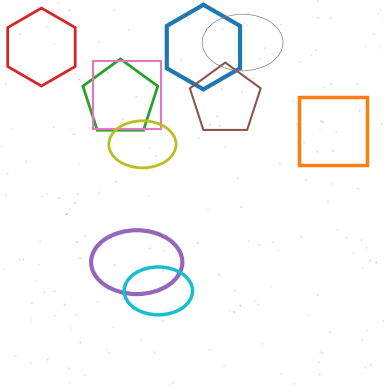[{"shape": "hexagon", "thickness": 3, "radius": 0.55, "center": [0.528, 0.878]}, {"shape": "square", "thickness": 2.5, "radius": 0.44, "center": [0.864, 0.66]}, {"shape": "pentagon", "thickness": 2, "radius": 0.51, "center": [0.313, 0.745]}, {"shape": "hexagon", "thickness": 2, "radius": 0.51, "center": [0.108, 0.878]}, {"shape": "oval", "thickness": 3, "radius": 0.59, "center": [0.355, 0.319]}, {"shape": "pentagon", "thickness": 1.5, "radius": 0.48, "center": [0.585, 0.741]}, {"shape": "square", "thickness": 1.5, "radius": 0.44, "center": [0.33, 0.753]}, {"shape": "oval", "thickness": 0.5, "radius": 0.52, "center": [0.63, 0.89]}, {"shape": "oval", "thickness": 2, "radius": 0.44, "center": [0.37, 0.625]}, {"shape": "oval", "thickness": 2.5, "radius": 0.44, "center": [0.411, 0.244]}]